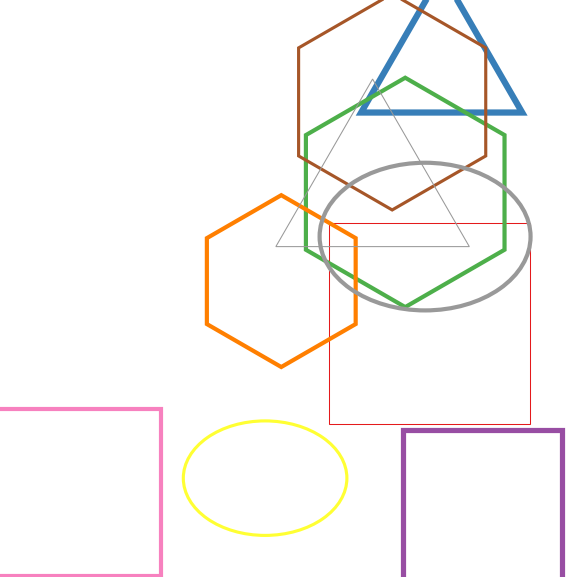[{"shape": "square", "thickness": 0.5, "radius": 0.87, "center": [0.745, 0.438]}, {"shape": "triangle", "thickness": 3, "radius": 0.81, "center": [0.765, 0.885]}, {"shape": "hexagon", "thickness": 2, "radius": 0.99, "center": [0.702, 0.666]}, {"shape": "square", "thickness": 2.5, "radius": 0.69, "center": [0.836, 0.118]}, {"shape": "hexagon", "thickness": 2, "radius": 0.74, "center": [0.487, 0.512]}, {"shape": "oval", "thickness": 1.5, "radius": 0.71, "center": [0.459, 0.171]}, {"shape": "hexagon", "thickness": 1.5, "radius": 0.94, "center": [0.679, 0.823]}, {"shape": "square", "thickness": 2, "radius": 0.72, "center": [0.134, 0.146]}, {"shape": "oval", "thickness": 2, "radius": 0.91, "center": [0.736, 0.589]}, {"shape": "triangle", "thickness": 0.5, "radius": 0.97, "center": [0.645, 0.669]}]